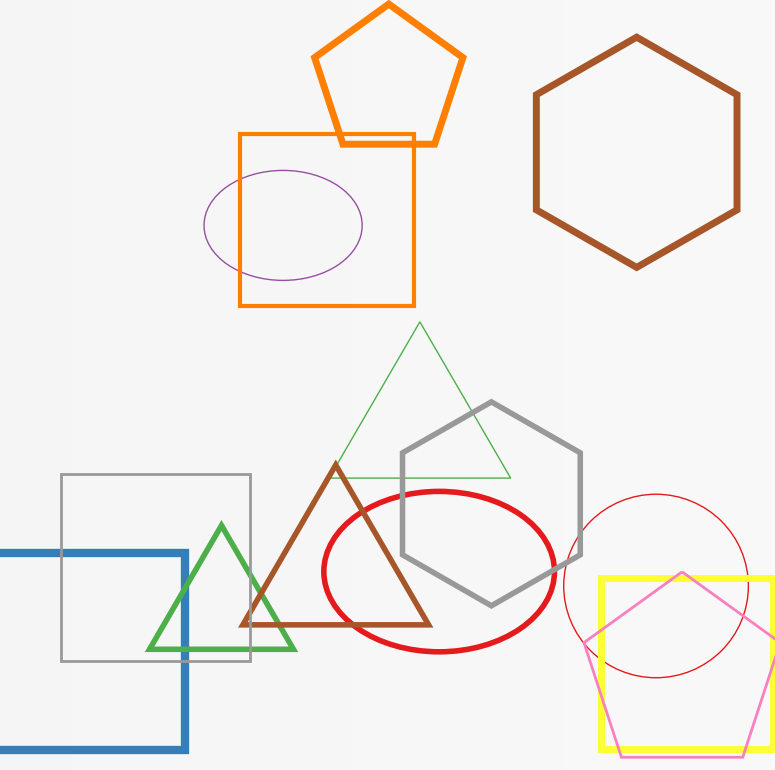[{"shape": "oval", "thickness": 2, "radius": 0.74, "center": [0.567, 0.258]}, {"shape": "circle", "thickness": 0.5, "radius": 0.6, "center": [0.847, 0.239]}, {"shape": "square", "thickness": 3, "radius": 0.64, "center": [0.111, 0.154]}, {"shape": "triangle", "thickness": 2, "radius": 0.54, "center": [0.286, 0.21]}, {"shape": "triangle", "thickness": 0.5, "radius": 0.68, "center": [0.542, 0.447]}, {"shape": "oval", "thickness": 0.5, "radius": 0.51, "center": [0.365, 0.707]}, {"shape": "square", "thickness": 1.5, "radius": 0.56, "center": [0.422, 0.714]}, {"shape": "pentagon", "thickness": 2.5, "radius": 0.5, "center": [0.502, 0.894]}, {"shape": "square", "thickness": 2.5, "radius": 0.56, "center": [0.886, 0.139]}, {"shape": "triangle", "thickness": 2, "radius": 0.69, "center": [0.433, 0.258]}, {"shape": "hexagon", "thickness": 2.5, "radius": 0.75, "center": [0.822, 0.802]}, {"shape": "pentagon", "thickness": 1, "radius": 0.67, "center": [0.88, 0.124]}, {"shape": "square", "thickness": 1, "radius": 0.61, "center": [0.201, 0.263]}, {"shape": "hexagon", "thickness": 2, "radius": 0.66, "center": [0.634, 0.346]}]